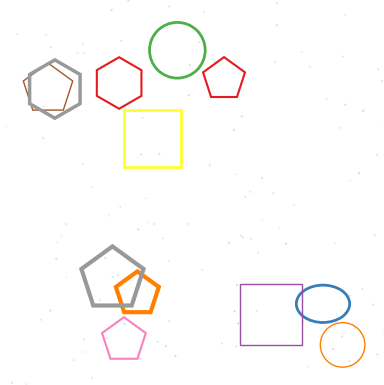[{"shape": "hexagon", "thickness": 1.5, "radius": 0.33, "center": [0.309, 0.784]}, {"shape": "pentagon", "thickness": 1.5, "radius": 0.29, "center": [0.582, 0.794]}, {"shape": "oval", "thickness": 2, "radius": 0.35, "center": [0.839, 0.211]}, {"shape": "circle", "thickness": 2, "radius": 0.36, "center": [0.461, 0.869]}, {"shape": "square", "thickness": 1, "radius": 0.4, "center": [0.704, 0.183]}, {"shape": "pentagon", "thickness": 3, "radius": 0.29, "center": [0.357, 0.237]}, {"shape": "circle", "thickness": 1, "radius": 0.29, "center": [0.89, 0.104]}, {"shape": "square", "thickness": 2, "radius": 0.37, "center": [0.396, 0.64]}, {"shape": "pentagon", "thickness": 1, "radius": 0.34, "center": [0.125, 0.769]}, {"shape": "pentagon", "thickness": 1.5, "radius": 0.3, "center": [0.322, 0.116]}, {"shape": "hexagon", "thickness": 2.5, "radius": 0.38, "center": [0.142, 0.769]}, {"shape": "pentagon", "thickness": 3, "radius": 0.42, "center": [0.292, 0.275]}]